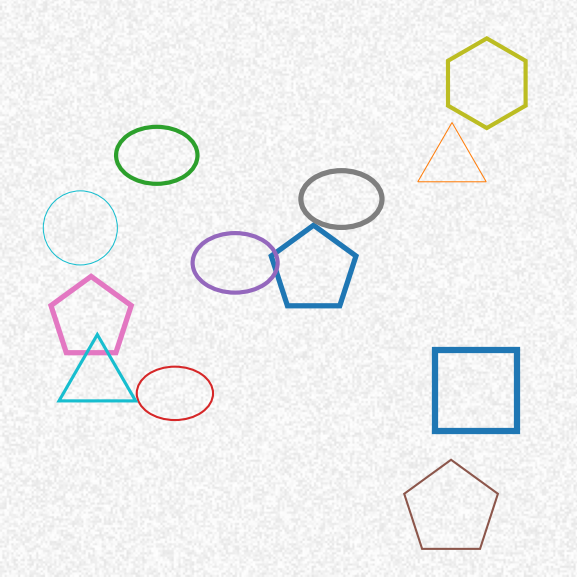[{"shape": "pentagon", "thickness": 2.5, "radius": 0.39, "center": [0.543, 0.532]}, {"shape": "square", "thickness": 3, "radius": 0.35, "center": [0.824, 0.323]}, {"shape": "triangle", "thickness": 0.5, "radius": 0.34, "center": [0.783, 0.719]}, {"shape": "oval", "thickness": 2, "radius": 0.35, "center": [0.271, 0.73]}, {"shape": "oval", "thickness": 1, "radius": 0.33, "center": [0.303, 0.318]}, {"shape": "oval", "thickness": 2, "radius": 0.37, "center": [0.407, 0.544]}, {"shape": "pentagon", "thickness": 1, "radius": 0.43, "center": [0.781, 0.118]}, {"shape": "pentagon", "thickness": 2.5, "radius": 0.37, "center": [0.158, 0.447]}, {"shape": "oval", "thickness": 2.5, "radius": 0.35, "center": [0.591, 0.654]}, {"shape": "hexagon", "thickness": 2, "radius": 0.39, "center": [0.843, 0.855]}, {"shape": "triangle", "thickness": 1.5, "radius": 0.38, "center": [0.169, 0.343]}, {"shape": "circle", "thickness": 0.5, "radius": 0.32, "center": [0.139, 0.605]}]